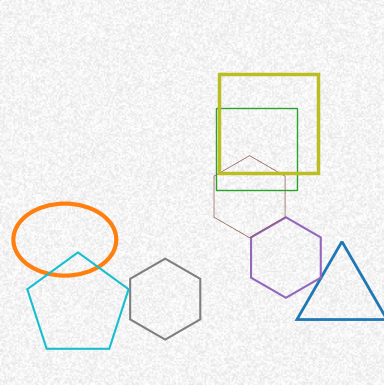[{"shape": "triangle", "thickness": 2, "radius": 0.68, "center": [0.888, 0.238]}, {"shape": "oval", "thickness": 3, "radius": 0.67, "center": [0.168, 0.378]}, {"shape": "square", "thickness": 1, "radius": 0.53, "center": [0.666, 0.613]}, {"shape": "hexagon", "thickness": 1.5, "radius": 0.52, "center": [0.743, 0.331]}, {"shape": "hexagon", "thickness": 0.5, "radius": 0.53, "center": [0.648, 0.489]}, {"shape": "hexagon", "thickness": 1.5, "radius": 0.53, "center": [0.429, 0.223]}, {"shape": "square", "thickness": 2.5, "radius": 0.64, "center": [0.697, 0.679]}, {"shape": "pentagon", "thickness": 1.5, "radius": 0.69, "center": [0.202, 0.206]}]